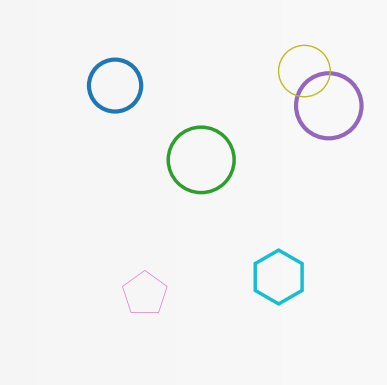[{"shape": "circle", "thickness": 3, "radius": 0.34, "center": [0.297, 0.778]}, {"shape": "circle", "thickness": 2.5, "radius": 0.43, "center": [0.519, 0.585]}, {"shape": "circle", "thickness": 3, "radius": 0.42, "center": [0.848, 0.725]}, {"shape": "pentagon", "thickness": 0.5, "radius": 0.3, "center": [0.374, 0.237]}, {"shape": "circle", "thickness": 1, "radius": 0.33, "center": [0.786, 0.815]}, {"shape": "hexagon", "thickness": 2.5, "radius": 0.35, "center": [0.719, 0.28]}]